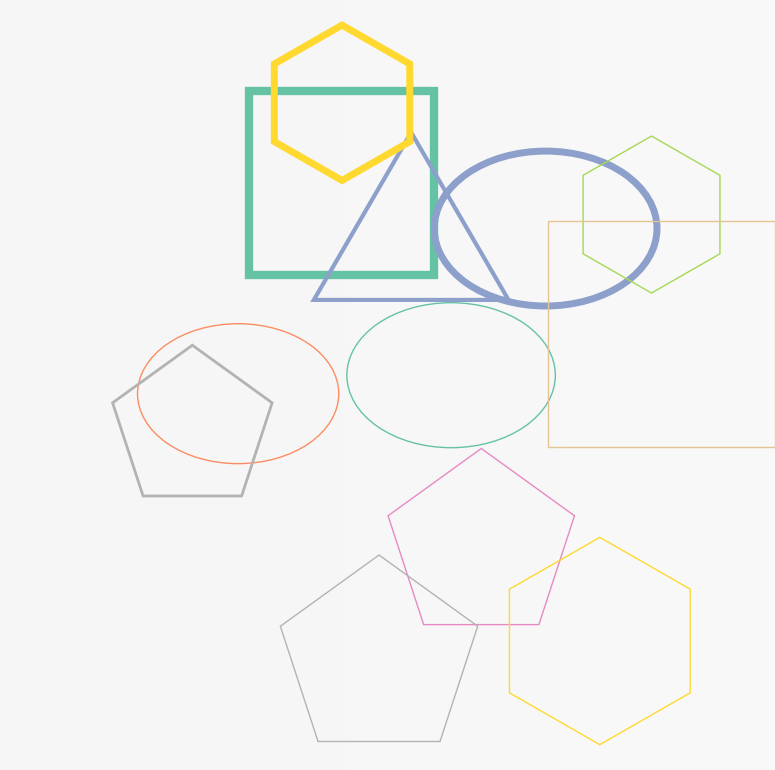[{"shape": "oval", "thickness": 0.5, "radius": 0.67, "center": [0.582, 0.513]}, {"shape": "square", "thickness": 3, "radius": 0.6, "center": [0.441, 0.763]}, {"shape": "oval", "thickness": 0.5, "radius": 0.65, "center": [0.307, 0.489]}, {"shape": "triangle", "thickness": 1.5, "radius": 0.73, "center": [0.531, 0.683]}, {"shape": "oval", "thickness": 2.5, "radius": 0.72, "center": [0.704, 0.703]}, {"shape": "pentagon", "thickness": 0.5, "radius": 0.63, "center": [0.621, 0.291]}, {"shape": "hexagon", "thickness": 0.5, "radius": 0.51, "center": [0.841, 0.721]}, {"shape": "hexagon", "thickness": 2.5, "radius": 0.5, "center": [0.441, 0.867]}, {"shape": "hexagon", "thickness": 0.5, "radius": 0.67, "center": [0.774, 0.168]}, {"shape": "square", "thickness": 0.5, "radius": 0.73, "center": [0.854, 0.566]}, {"shape": "pentagon", "thickness": 0.5, "radius": 0.67, "center": [0.489, 0.145]}, {"shape": "pentagon", "thickness": 1, "radius": 0.54, "center": [0.248, 0.443]}]